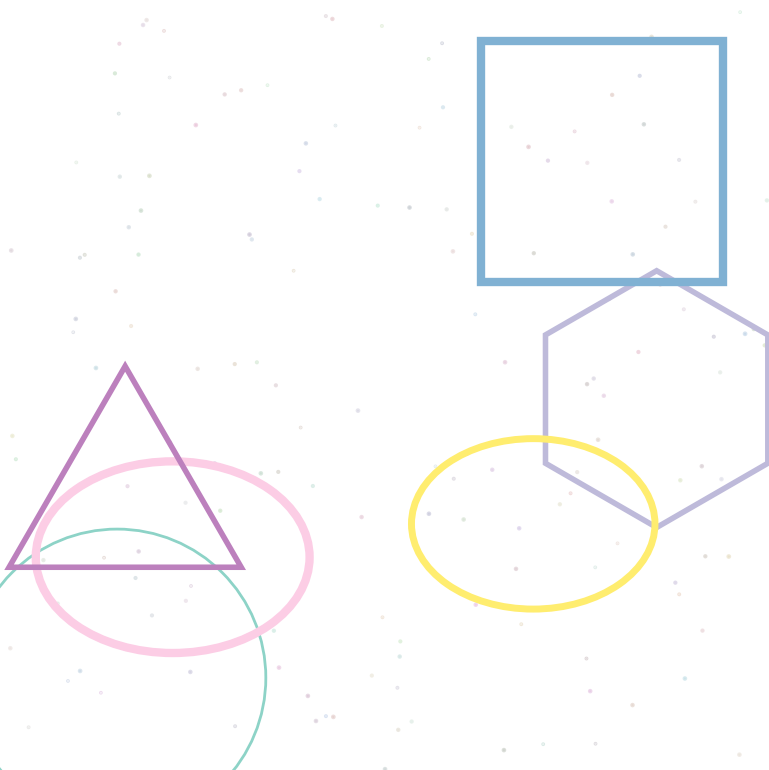[{"shape": "circle", "thickness": 1, "radius": 0.97, "center": [0.152, 0.12]}, {"shape": "hexagon", "thickness": 2, "radius": 0.83, "center": [0.853, 0.482]}, {"shape": "square", "thickness": 3, "radius": 0.78, "center": [0.782, 0.79]}, {"shape": "oval", "thickness": 3, "radius": 0.89, "center": [0.224, 0.276]}, {"shape": "triangle", "thickness": 2, "radius": 0.87, "center": [0.163, 0.35]}, {"shape": "oval", "thickness": 2.5, "radius": 0.79, "center": [0.693, 0.32]}]